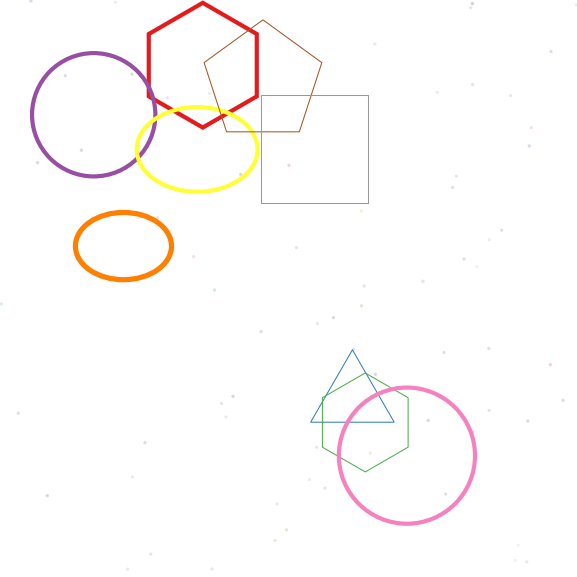[{"shape": "hexagon", "thickness": 2, "radius": 0.54, "center": [0.351, 0.886]}, {"shape": "triangle", "thickness": 0.5, "radius": 0.42, "center": [0.61, 0.31]}, {"shape": "hexagon", "thickness": 0.5, "radius": 0.43, "center": [0.632, 0.268]}, {"shape": "circle", "thickness": 2, "radius": 0.53, "center": [0.162, 0.8]}, {"shape": "oval", "thickness": 2.5, "radius": 0.42, "center": [0.214, 0.573]}, {"shape": "oval", "thickness": 2, "radius": 0.52, "center": [0.341, 0.74]}, {"shape": "pentagon", "thickness": 0.5, "radius": 0.54, "center": [0.455, 0.858]}, {"shape": "circle", "thickness": 2, "radius": 0.59, "center": [0.705, 0.21]}, {"shape": "square", "thickness": 0.5, "radius": 0.47, "center": [0.545, 0.741]}]